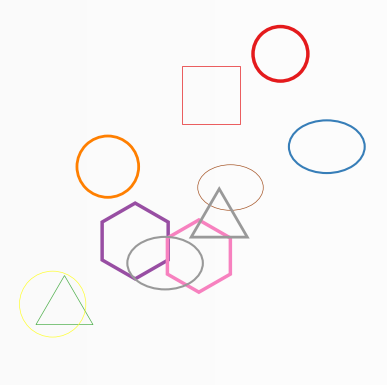[{"shape": "square", "thickness": 0.5, "radius": 0.37, "center": [0.545, 0.753]}, {"shape": "circle", "thickness": 2.5, "radius": 0.35, "center": [0.724, 0.86]}, {"shape": "oval", "thickness": 1.5, "radius": 0.49, "center": [0.843, 0.619]}, {"shape": "triangle", "thickness": 0.5, "radius": 0.43, "center": [0.166, 0.199]}, {"shape": "hexagon", "thickness": 2.5, "radius": 0.49, "center": [0.349, 0.374]}, {"shape": "circle", "thickness": 2, "radius": 0.4, "center": [0.278, 0.567]}, {"shape": "circle", "thickness": 0.5, "radius": 0.43, "center": [0.136, 0.21]}, {"shape": "oval", "thickness": 0.5, "radius": 0.42, "center": [0.595, 0.513]}, {"shape": "hexagon", "thickness": 2.5, "radius": 0.47, "center": [0.513, 0.335]}, {"shape": "oval", "thickness": 1.5, "radius": 0.49, "center": [0.426, 0.317]}, {"shape": "triangle", "thickness": 2, "radius": 0.42, "center": [0.566, 0.426]}]